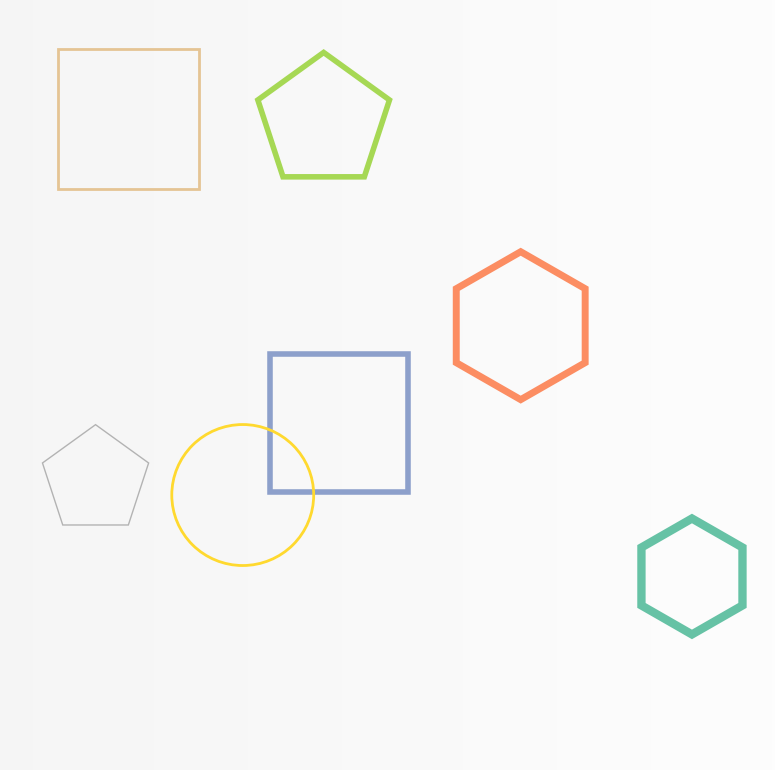[{"shape": "hexagon", "thickness": 3, "radius": 0.38, "center": [0.893, 0.251]}, {"shape": "hexagon", "thickness": 2.5, "radius": 0.48, "center": [0.672, 0.577]}, {"shape": "square", "thickness": 2, "radius": 0.45, "center": [0.437, 0.451]}, {"shape": "pentagon", "thickness": 2, "radius": 0.45, "center": [0.418, 0.843]}, {"shape": "circle", "thickness": 1, "radius": 0.46, "center": [0.313, 0.357]}, {"shape": "square", "thickness": 1, "radius": 0.45, "center": [0.166, 0.846]}, {"shape": "pentagon", "thickness": 0.5, "radius": 0.36, "center": [0.123, 0.376]}]